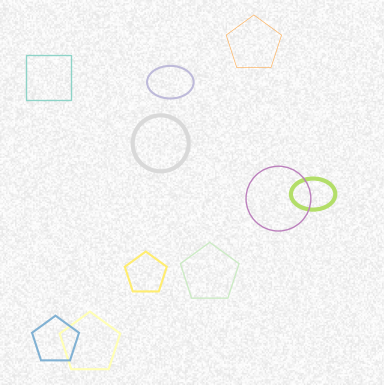[{"shape": "square", "thickness": 1, "radius": 0.29, "center": [0.126, 0.799]}, {"shape": "pentagon", "thickness": 1.5, "radius": 0.41, "center": [0.234, 0.108]}, {"shape": "oval", "thickness": 1.5, "radius": 0.3, "center": [0.442, 0.787]}, {"shape": "pentagon", "thickness": 1.5, "radius": 0.32, "center": [0.144, 0.116]}, {"shape": "pentagon", "thickness": 0.5, "radius": 0.38, "center": [0.659, 0.886]}, {"shape": "oval", "thickness": 3, "radius": 0.29, "center": [0.813, 0.496]}, {"shape": "circle", "thickness": 3, "radius": 0.36, "center": [0.417, 0.628]}, {"shape": "circle", "thickness": 1, "radius": 0.42, "center": [0.723, 0.484]}, {"shape": "pentagon", "thickness": 1, "radius": 0.4, "center": [0.545, 0.29]}, {"shape": "pentagon", "thickness": 1.5, "radius": 0.29, "center": [0.379, 0.289]}]